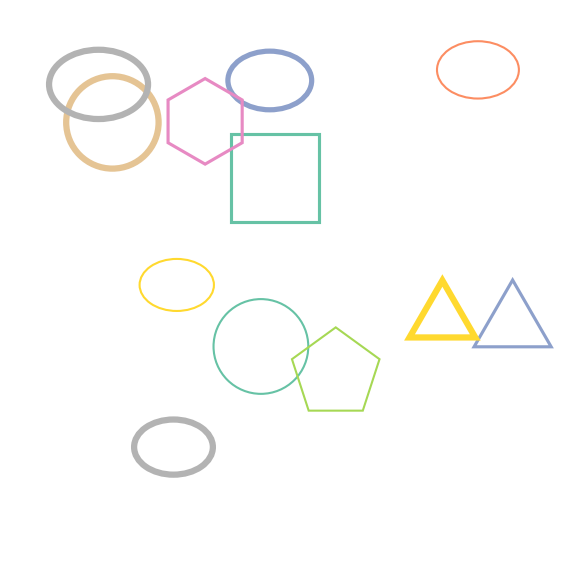[{"shape": "circle", "thickness": 1, "radius": 0.41, "center": [0.452, 0.399]}, {"shape": "square", "thickness": 1.5, "radius": 0.38, "center": [0.476, 0.691]}, {"shape": "oval", "thickness": 1, "radius": 0.35, "center": [0.828, 0.878]}, {"shape": "triangle", "thickness": 1.5, "radius": 0.39, "center": [0.888, 0.437]}, {"shape": "oval", "thickness": 2.5, "radius": 0.36, "center": [0.467, 0.86]}, {"shape": "hexagon", "thickness": 1.5, "radius": 0.37, "center": [0.355, 0.789]}, {"shape": "pentagon", "thickness": 1, "radius": 0.4, "center": [0.581, 0.353]}, {"shape": "oval", "thickness": 1, "radius": 0.32, "center": [0.306, 0.506]}, {"shape": "triangle", "thickness": 3, "radius": 0.33, "center": [0.766, 0.448]}, {"shape": "circle", "thickness": 3, "radius": 0.4, "center": [0.195, 0.787]}, {"shape": "oval", "thickness": 3, "radius": 0.34, "center": [0.3, 0.225]}, {"shape": "oval", "thickness": 3, "radius": 0.43, "center": [0.171, 0.853]}]